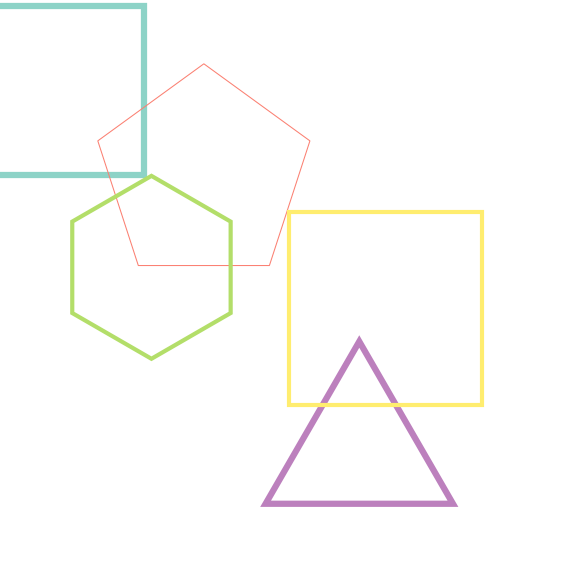[{"shape": "square", "thickness": 3, "radius": 0.73, "center": [0.102, 0.842]}, {"shape": "pentagon", "thickness": 0.5, "radius": 0.97, "center": [0.353, 0.696]}, {"shape": "hexagon", "thickness": 2, "radius": 0.79, "center": [0.262, 0.536]}, {"shape": "triangle", "thickness": 3, "radius": 0.94, "center": [0.622, 0.22]}, {"shape": "square", "thickness": 2, "radius": 0.84, "center": [0.668, 0.464]}]